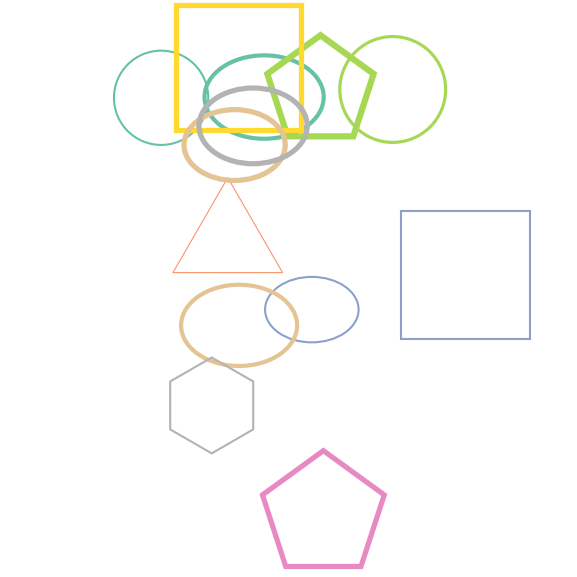[{"shape": "circle", "thickness": 1, "radius": 0.41, "center": [0.279, 0.83]}, {"shape": "oval", "thickness": 2, "radius": 0.52, "center": [0.457, 0.831]}, {"shape": "triangle", "thickness": 0.5, "radius": 0.55, "center": [0.394, 0.582]}, {"shape": "square", "thickness": 1, "radius": 0.56, "center": [0.806, 0.523]}, {"shape": "oval", "thickness": 1, "radius": 0.4, "center": [0.54, 0.463]}, {"shape": "pentagon", "thickness": 2.5, "radius": 0.55, "center": [0.56, 0.108]}, {"shape": "circle", "thickness": 1.5, "radius": 0.46, "center": [0.68, 0.844]}, {"shape": "pentagon", "thickness": 3, "radius": 0.48, "center": [0.555, 0.841]}, {"shape": "square", "thickness": 2.5, "radius": 0.54, "center": [0.413, 0.882]}, {"shape": "oval", "thickness": 2, "radius": 0.5, "center": [0.414, 0.436]}, {"shape": "oval", "thickness": 2.5, "radius": 0.44, "center": [0.406, 0.748]}, {"shape": "oval", "thickness": 2.5, "radius": 0.47, "center": [0.438, 0.781]}, {"shape": "hexagon", "thickness": 1, "radius": 0.42, "center": [0.367, 0.297]}]